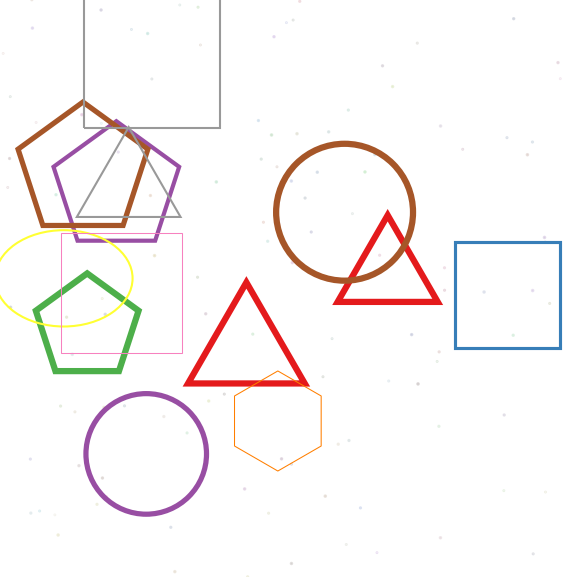[{"shape": "triangle", "thickness": 3, "radius": 0.58, "center": [0.427, 0.393]}, {"shape": "triangle", "thickness": 3, "radius": 0.5, "center": [0.671, 0.526]}, {"shape": "square", "thickness": 1.5, "radius": 0.46, "center": [0.879, 0.488]}, {"shape": "pentagon", "thickness": 3, "radius": 0.47, "center": [0.151, 0.432]}, {"shape": "pentagon", "thickness": 2, "radius": 0.57, "center": [0.201, 0.675]}, {"shape": "circle", "thickness": 2.5, "radius": 0.52, "center": [0.253, 0.213]}, {"shape": "hexagon", "thickness": 0.5, "radius": 0.43, "center": [0.481, 0.27]}, {"shape": "oval", "thickness": 1, "radius": 0.6, "center": [0.11, 0.517]}, {"shape": "pentagon", "thickness": 2.5, "radius": 0.59, "center": [0.144, 0.704]}, {"shape": "circle", "thickness": 3, "radius": 0.59, "center": [0.597, 0.632]}, {"shape": "square", "thickness": 0.5, "radius": 0.52, "center": [0.21, 0.492]}, {"shape": "square", "thickness": 1, "radius": 0.59, "center": [0.263, 0.895]}, {"shape": "triangle", "thickness": 1, "radius": 0.52, "center": [0.223, 0.675]}]